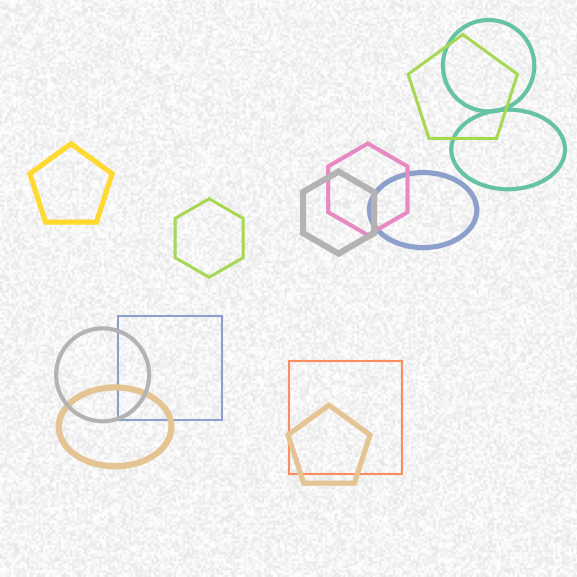[{"shape": "circle", "thickness": 2, "radius": 0.4, "center": [0.846, 0.885]}, {"shape": "oval", "thickness": 2, "radius": 0.49, "center": [0.88, 0.74]}, {"shape": "square", "thickness": 1, "radius": 0.49, "center": [0.599, 0.276]}, {"shape": "oval", "thickness": 2.5, "radius": 0.46, "center": [0.733, 0.635]}, {"shape": "square", "thickness": 1, "radius": 0.45, "center": [0.295, 0.361]}, {"shape": "hexagon", "thickness": 2, "radius": 0.4, "center": [0.637, 0.671]}, {"shape": "pentagon", "thickness": 1.5, "radius": 0.5, "center": [0.801, 0.84]}, {"shape": "hexagon", "thickness": 1.5, "radius": 0.34, "center": [0.362, 0.587]}, {"shape": "pentagon", "thickness": 2.5, "radius": 0.37, "center": [0.123, 0.675]}, {"shape": "pentagon", "thickness": 2.5, "radius": 0.37, "center": [0.57, 0.223]}, {"shape": "oval", "thickness": 3, "radius": 0.49, "center": [0.199, 0.26]}, {"shape": "hexagon", "thickness": 3, "radius": 0.36, "center": [0.586, 0.631]}, {"shape": "circle", "thickness": 2, "radius": 0.4, "center": [0.178, 0.35]}]